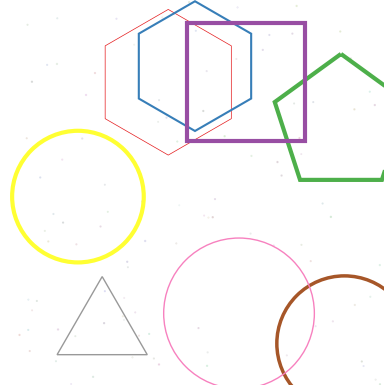[{"shape": "hexagon", "thickness": 0.5, "radius": 0.95, "center": [0.437, 0.786]}, {"shape": "hexagon", "thickness": 1.5, "radius": 0.84, "center": [0.506, 0.828]}, {"shape": "pentagon", "thickness": 3, "radius": 0.9, "center": [0.886, 0.679]}, {"shape": "square", "thickness": 3, "radius": 0.77, "center": [0.638, 0.786]}, {"shape": "circle", "thickness": 3, "radius": 0.85, "center": [0.202, 0.489]}, {"shape": "circle", "thickness": 2.5, "radius": 0.88, "center": [0.895, 0.108]}, {"shape": "circle", "thickness": 1, "radius": 0.98, "center": [0.621, 0.186]}, {"shape": "triangle", "thickness": 1, "radius": 0.68, "center": [0.265, 0.146]}]